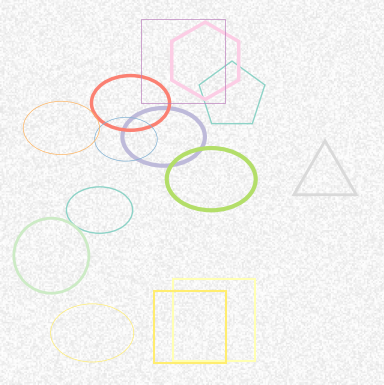[{"shape": "oval", "thickness": 1, "radius": 0.43, "center": [0.259, 0.454]}, {"shape": "pentagon", "thickness": 1, "radius": 0.45, "center": [0.603, 0.752]}, {"shape": "square", "thickness": 1.5, "radius": 0.53, "center": [0.555, 0.169]}, {"shape": "oval", "thickness": 3, "radius": 0.54, "center": [0.425, 0.645]}, {"shape": "oval", "thickness": 2.5, "radius": 0.51, "center": [0.339, 0.733]}, {"shape": "oval", "thickness": 0.5, "radius": 0.41, "center": [0.327, 0.638]}, {"shape": "oval", "thickness": 0.5, "radius": 0.5, "center": [0.159, 0.668]}, {"shape": "oval", "thickness": 3, "radius": 0.58, "center": [0.549, 0.535]}, {"shape": "hexagon", "thickness": 2.5, "radius": 0.5, "center": [0.533, 0.842]}, {"shape": "triangle", "thickness": 2, "radius": 0.47, "center": [0.844, 0.541]}, {"shape": "square", "thickness": 0.5, "radius": 0.54, "center": [0.475, 0.842]}, {"shape": "circle", "thickness": 2, "radius": 0.49, "center": [0.133, 0.336]}, {"shape": "oval", "thickness": 0.5, "radius": 0.54, "center": [0.239, 0.135]}, {"shape": "square", "thickness": 1.5, "radius": 0.47, "center": [0.493, 0.151]}]